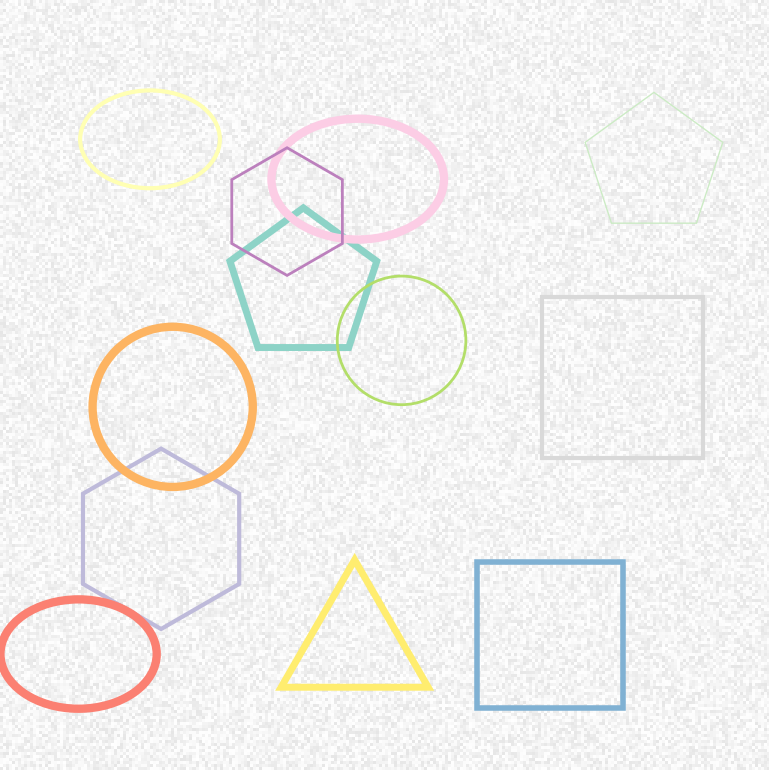[{"shape": "pentagon", "thickness": 2.5, "radius": 0.5, "center": [0.394, 0.63]}, {"shape": "oval", "thickness": 1.5, "radius": 0.45, "center": [0.195, 0.819]}, {"shape": "hexagon", "thickness": 1.5, "radius": 0.59, "center": [0.209, 0.3]}, {"shape": "oval", "thickness": 3, "radius": 0.51, "center": [0.102, 0.151]}, {"shape": "square", "thickness": 2, "radius": 0.47, "center": [0.714, 0.176]}, {"shape": "circle", "thickness": 3, "radius": 0.52, "center": [0.224, 0.472]}, {"shape": "circle", "thickness": 1, "radius": 0.42, "center": [0.522, 0.558]}, {"shape": "oval", "thickness": 3, "radius": 0.56, "center": [0.465, 0.767]}, {"shape": "square", "thickness": 1.5, "radius": 0.52, "center": [0.809, 0.51]}, {"shape": "hexagon", "thickness": 1, "radius": 0.41, "center": [0.373, 0.725]}, {"shape": "pentagon", "thickness": 0.5, "radius": 0.47, "center": [0.849, 0.786]}, {"shape": "triangle", "thickness": 2.5, "radius": 0.55, "center": [0.461, 0.163]}]